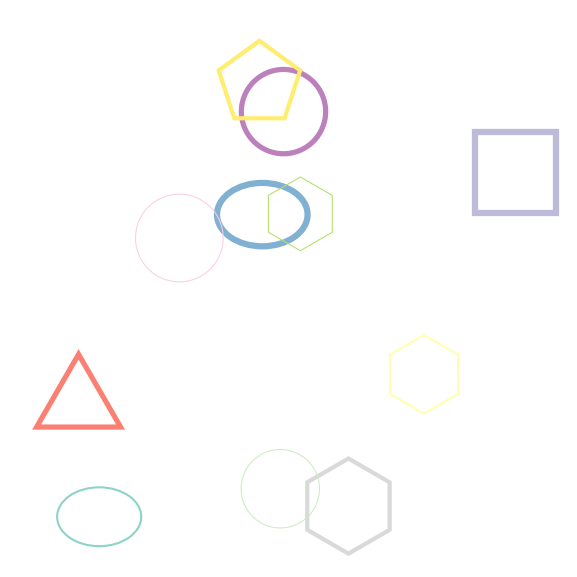[{"shape": "oval", "thickness": 1, "radius": 0.36, "center": [0.172, 0.104]}, {"shape": "hexagon", "thickness": 1, "radius": 0.34, "center": [0.734, 0.351]}, {"shape": "square", "thickness": 3, "radius": 0.35, "center": [0.893, 0.701]}, {"shape": "triangle", "thickness": 2.5, "radius": 0.42, "center": [0.136, 0.302]}, {"shape": "oval", "thickness": 3, "radius": 0.39, "center": [0.454, 0.628]}, {"shape": "hexagon", "thickness": 0.5, "radius": 0.32, "center": [0.52, 0.629]}, {"shape": "circle", "thickness": 0.5, "radius": 0.38, "center": [0.311, 0.587]}, {"shape": "hexagon", "thickness": 2, "radius": 0.41, "center": [0.603, 0.123]}, {"shape": "circle", "thickness": 2.5, "radius": 0.36, "center": [0.491, 0.806]}, {"shape": "circle", "thickness": 0.5, "radius": 0.34, "center": [0.485, 0.153]}, {"shape": "pentagon", "thickness": 2, "radius": 0.37, "center": [0.449, 0.854]}]